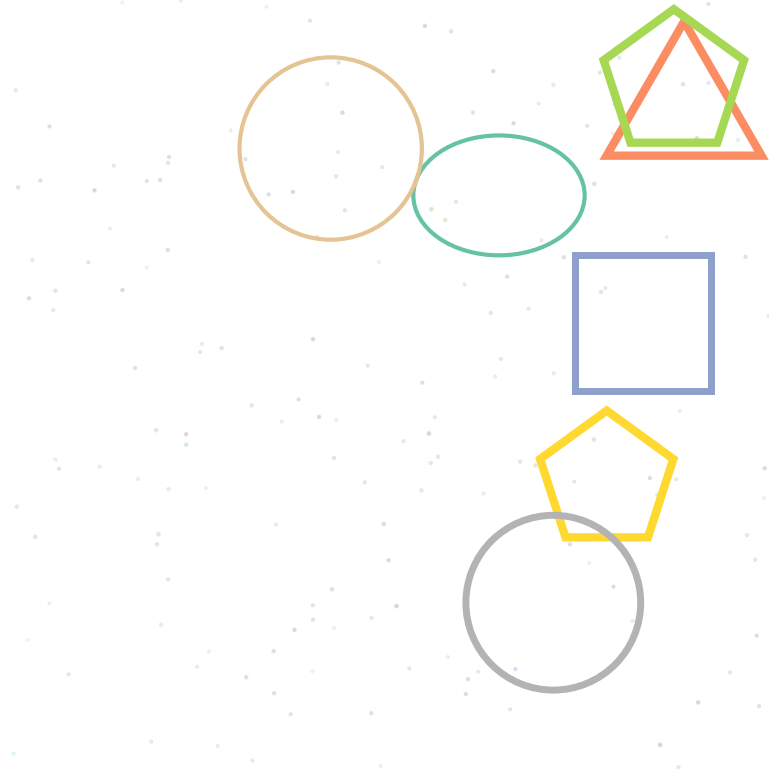[{"shape": "oval", "thickness": 1.5, "radius": 0.56, "center": [0.648, 0.746]}, {"shape": "triangle", "thickness": 3, "radius": 0.58, "center": [0.888, 0.856]}, {"shape": "square", "thickness": 2.5, "radius": 0.44, "center": [0.835, 0.581]}, {"shape": "pentagon", "thickness": 3, "radius": 0.48, "center": [0.875, 0.892]}, {"shape": "pentagon", "thickness": 3, "radius": 0.45, "center": [0.788, 0.376]}, {"shape": "circle", "thickness": 1.5, "radius": 0.59, "center": [0.429, 0.807]}, {"shape": "circle", "thickness": 2.5, "radius": 0.57, "center": [0.719, 0.217]}]